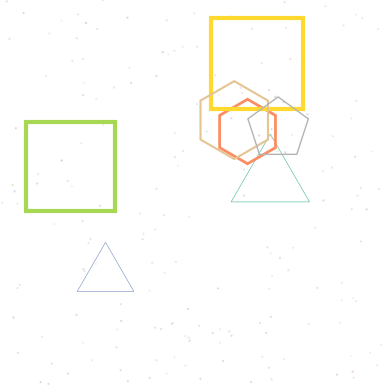[{"shape": "triangle", "thickness": 0.5, "radius": 0.59, "center": [0.702, 0.534]}, {"shape": "hexagon", "thickness": 2, "radius": 0.42, "center": [0.643, 0.658]}, {"shape": "triangle", "thickness": 0.5, "radius": 0.43, "center": [0.274, 0.285]}, {"shape": "square", "thickness": 3, "radius": 0.58, "center": [0.183, 0.568]}, {"shape": "square", "thickness": 3, "radius": 0.59, "center": [0.667, 0.835]}, {"shape": "hexagon", "thickness": 1.5, "radius": 0.51, "center": [0.608, 0.688]}, {"shape": "pentagon", "thickness": 1, "radius": 0.41, "center": [0.722, 0.666]}]